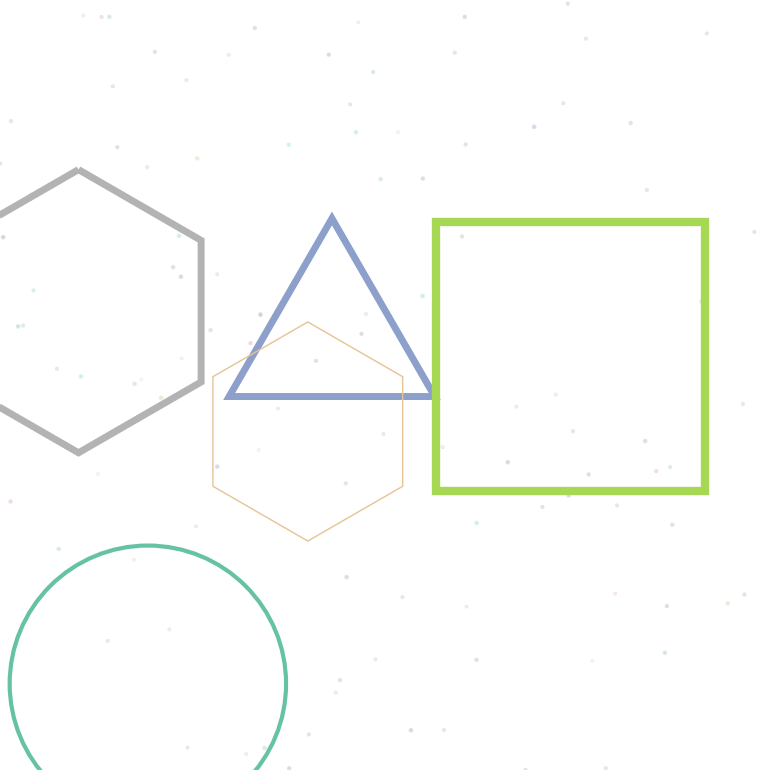[{"shape": "circle", "thickness": 1.5, "radius": 0.9, "center": [0.192, 0.112]}, {"shape": "triangle", "thickness": 2.5, "radius": 0.77, "center": [0.431, 0.562]}, {"shape": "square", "thickness": 3, "radius": 0.87, "center": [0.741, 0.537]}, {"shape": "hexagon", "thickness": 0.5, "radius": 0.71, "center": [0.4, 0.44]}, {"shape": "hexagon", "thickness": 2.5, "radius": 0.92, "center": [0.102, 0.596]}]